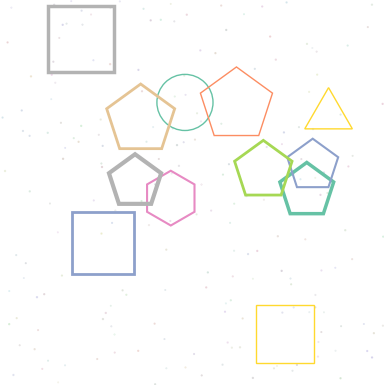[{"shape": "pentagon", "thickness": 2.5, "radius": 0.37, "center": [0.797, 0.504]}, {"shape": "circle", "thickness": 1, "radius": 0.36, "center": [0.48, 0.734]}, {"shape": "pentagon", "thickness": 1, "radius": 0.49, "center": [0.614, 0.728]}, {"shape": "pentagon", "thickness": 1.5, "radius": 0.35, "center": [0.812, 0.57]}, {"shape": "square", "thickness": 2, "radius": 0.4, "center": [0.267, 0.369]}, {"shape": "hexagon", "thickness": 1.5, "radius": 0.36, "center": [0.444, 0.485]}, {"shape": "pentagon", "thickness": 2, "radius": 0.39, "center": [0.684, 0.557]}, {"shape": "square", "thickness": 1, "radius": 0.38, "center": [0.739, 0.134]}, {"shape": "triangle", "thickness": 1, "radius": 0.36, "center": [0.853, 0.701]}, {"shape": "pentagon", "thickness": 2, "radius": 0.46, "center": [0.365, 0.689]}, {"shape": "square", "thickness": 2.5, "radius": 0.43, "center": [0.209, 0.899]}, {"shape": "pentagon", "thickness": 3, "radius": 0.36, "center": [0.351, 0.528]}]